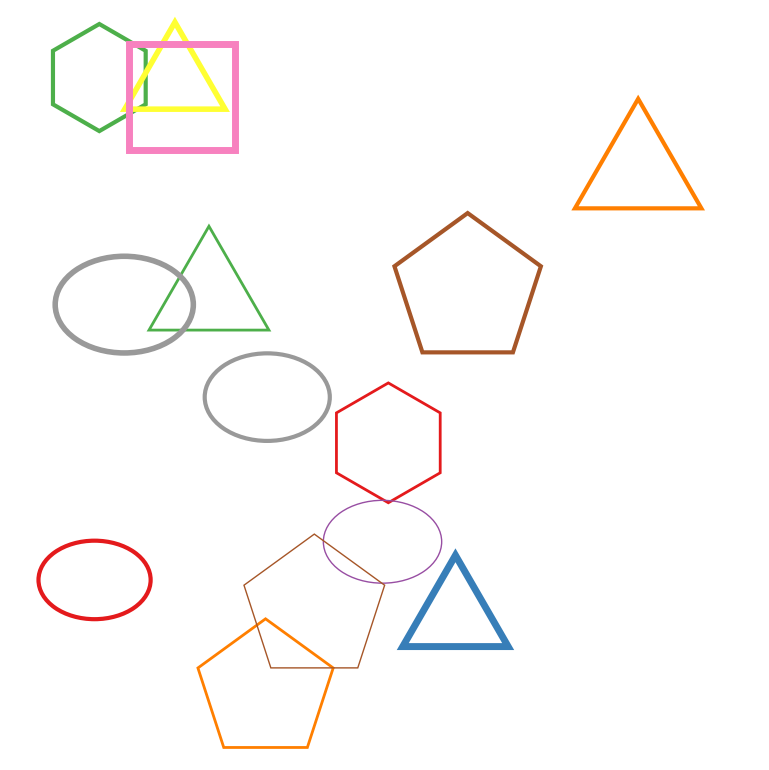[{"shape": "oval", "thickness": 1.5, "radius": 0.36, "center": [0.123, 0.247]}, {"shape": "hexagon", "thickness": 1, "radius": 0.39, "center": [0.504, 0.425]}, {"shape": "triangle", "thickness": 2.5, "radius": 0.4, "center": [0.592, 0.2]}, {"shape": "hexagon", "thickness": 1.5, "radius": 0.35, "center": [0.129, 0.899]}, {"shape": "triangle", "thickness": 1, "radius": 0.45, "center": [0.271, 0.616]}, {"shape": "oval", "thickness": 0.5, "radius": 0.38, "center": [0.497, 0.296]}, {"shape": "triangle", "thickness": 1.5, "radius": 0.47, "center": [0.829, 0.777]}, {"shape": "pentagon", "thickness": 1, "radius": 0.46, "center": [0.345, 0.104]}, {"shape": "triangle", "thickness": 2, "radius": 0.38, "center": [0.227, 0.896]}, {"shape": "pentagon", "thickness": 1.5, "radius": 0.5, "center": [0.607, 0.623]}, {"shape": "pentagon", "thickness": 0.5, "radius": 0.48, "center": [0.408, 0.21]}, {"shape": "square", "thickness": 2.5, "radius": 0.34, "center": [0.236, 0.874]}, {"shape": "oval", "thickness": 2, "radius": 0.45, "center": [0.161, 0.604]}, {"shape": "oval", "thickness": 1.5, "radius": 0.41, "center": [0.347, 0.484]}]